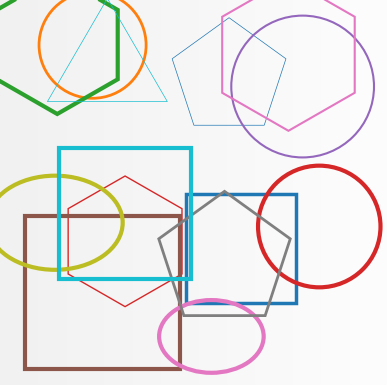[{"shape": "pentagon", "thickness": 0.5, "radius": 0.77, "center": [0.591, 0.8]}, {"shape": "square", "thickness": 2.5, "radius": 0.71, "center": [0.622, 0.355]}, {"shape": "circle", "thickness": 2, "radius": 0.69, "center": [0.239, 0.883]}, {"shape": "hexagon", "thickness": 3, "radius": 0.9, "center": [0.148, 0.884]}, {"shape": "hexagon", "thickness": 1, "radius": 0.85, "center": [0.323, 0.373]}, {"shape": "circle", "thickness": 3, "radius": 0.79, "center": [0.824, 0.412]}, {"shape": "circle", "thickness": 1.5, "radius": 0.92, "center": [0.781, 0.775]}, {"shape": "square", "thickness": 3, "radius": 1.0, "center": [0.264, 0.241]}, {"shape": "hexagon", "thickness": 1.5, "radius": 0.99, "center": [0.744, 0.858]}, {"shape": "oval", "thickness": 3, "radius": 0.67, "center": [0.546, 0.126]}, {"shape": "pentagon", "thickness": 2, "radius": 0.89, "center": [0.579, 0.325]}, {"shape": "oval", "thickness": 3, "radius": 0.87, "center": [0.142, 0.421]}, {"shape": "square", "thickness": 3, "radius": 0.85, "center": [0.323, 0.446]}, {"shape": "triangle", "thickness": 0.5, "radius": 0.89, "center": [0.277, 0.825]}]